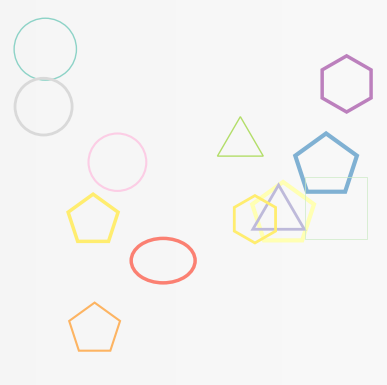[{"shape": "circle", "thickness": 1, "radius": 0.4, "center": [0.117, 0.872]}, {"shape": "pentagon", "thickness": 3, "radius": 0.42, "center": [0.731, 0.443]}, {"shape": "triangle", "thickness": 2, "radius": 0.38, "center": [0.719, 0.443]}, {"shape": "oval", "thickness": 2.5, "radius": 0.41, "center": [0.421, 0.323]}, {"shape": "pentagon", "thickness": 3, "radius": 0.42, "center": [0.842, 0.57]}, {"shape": "pentagon", "thickness": 1.5, "radius": 0.35, "center": [0.244, 0.145]}, {"shape": "triangle", "thickness": 1, "radius": 0.34, "center": [0.62, 0.629]}, {"shape": "circle", "thickness": 1.5, "radius": 0.37, "center": [0.303, 0.579]}, {"shape": "circle", "thickness": 2, "radius": 0.37, "center": [0.112, 0.723]}, {"shape": "hexagon", "thickness": 2.5, "radius": 0.36, "center": [0.895, 0.782]}, {"shape": "square", "thickness": 0.5, "radius": 0.4, "center": [0.867, 0.459]}, {"shape": "pentagon", "thickness": 2.5, "radius": 0.34, "center": [0.24, 0.428]}, {"shape": "hexagon", "thickness": 2, "radius": 0.31, "center": [0.658, 0.431]}]